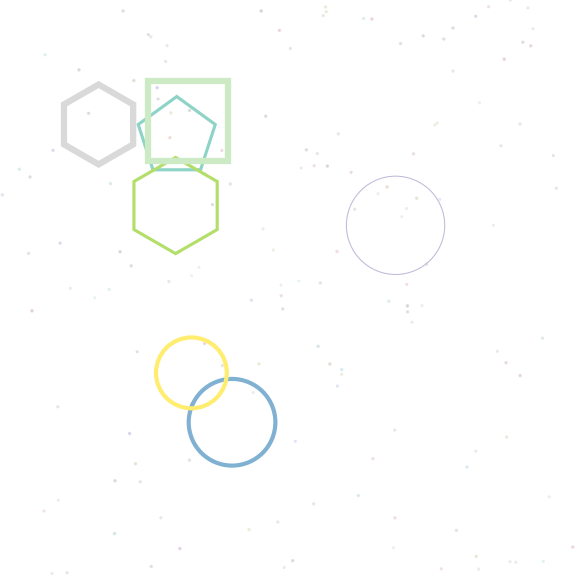[{"shape": "pentagon", "thickness": 1.5, "radius": 0.35, "center": [0.306, 0.762]}, {"shape": "circle", "thickness": 0.5, "radius": 0.43, "center": [0.685, 0.609]}, {"shape": "circle", "thickness": 2, "radius": 0.38, "center": [0.402, 0.268]}, {"shape": "hexagon", "thickness": 1.5, "radius": 0.42, "center": [0.304, 0.643]}, {"shape": "hexagon", "thickness": 3, "radius": 0.35, "center": [0.171, 0.784]}, {"shape": "square", "thickness": 3, "radius": 0.35, "center": [0.325, 0.789]}, {"shape": "circle", "thickness": 2, "radius": 0.31, "center": [0.331, 0.353]}]